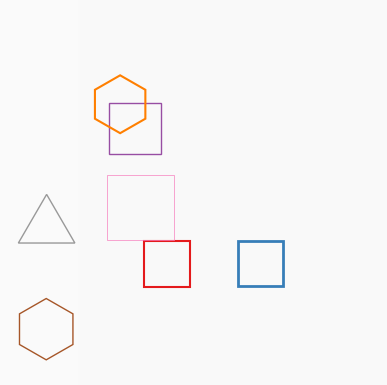[{"shape": "square", "thickness": 1.5, "radius": 0.3, "center": [0.431, 0.315]}, {"shape": "square", "thickness": 2, "radius": 0.29, "center": [0.673, 0.316]}, {"shape": "square", "thickness": 1, "radius": 0.33, "center": [0.349, 0.666]}, {"shape": "hexagon", "thickness": 1.5, "radius": 0.38, "center": [0.31, 0.729]}, {"shape": "hexagon", "thickness": 1, "radius": 0.4, "center": [0.119, 0.145]}, {"shape": "square", "thickness": 0.5, "radius": 0.43, "center": [0.363, 0.461]}, {"shape": "triangle", "thickness": 1, "radius": 0.42, "center": [0.12, 0.411]}]